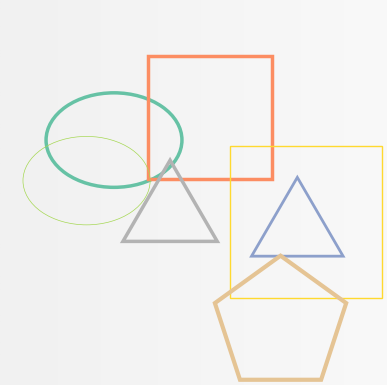[{"shape": "oval", "thickness": 2.5, "radius": 0.88, "center": [0.294, 0.636]}, {"shape": "square", "thickness": 2.5, "radius": 0.8, "center": [0.541, 0.695]}, {"shape": "triangle", "thickness": 2, "radius": 0.68, "center": [0.767, 0.403]}, {"shape": "oval", "thickness": 0.5, "radius": 0.82, "center": [0.223, 0.531]}, {"shape": "square", "thickness": 1, "radius": 0.98, "center": [0.79, 0.424]}, {"shape": "pentagon", "thickness": 3, "radius": 0.89, "center": [0.724, 0.158]}, {"shape": "triangle", "thickness": 2.5, "radius": 0.7, "center": [0.439, 0.443]}]